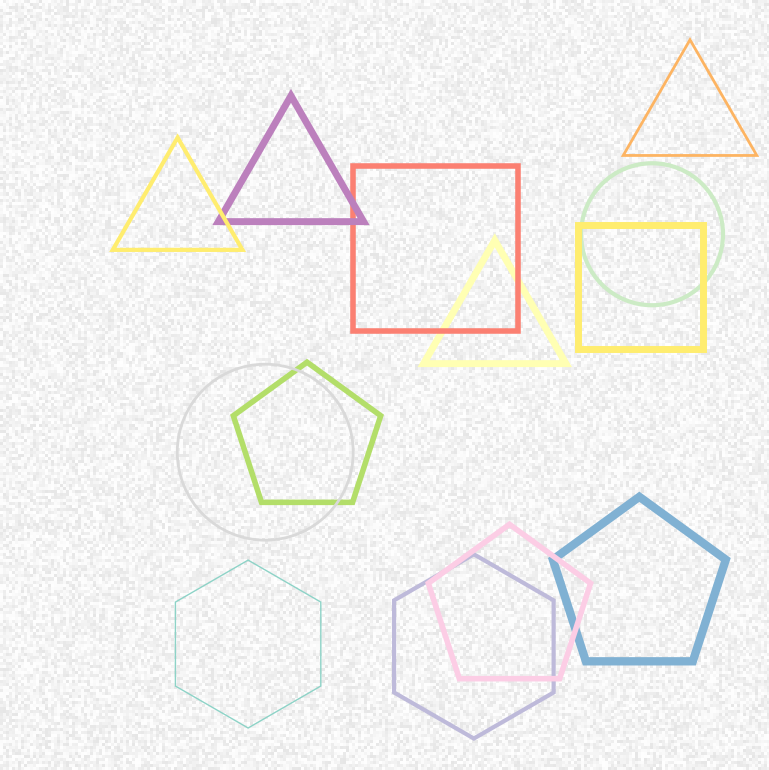[{"shape": "hexagon", "thickness": 0.5, "radius": 0.55, "center": [0.322, 0.164]}, {"shape": "triangle", "thickness": 2.5, "radius": 0.53, "center": [0.643, 0.581]}, {"shape": "hexagon", "thickness": 1.5, "radius": 0.6, "center": [0.615, 0.16]}, {"shape": "square", "thickness": 2, "radius": 0.54, "center": [0.565, 0.677]}, {"shape": "pentagon", "thickness": 3, "radius": 0.59, "center": [0.83, 0.237]}, {"shape": "triangle", "thickness": 1, "radius": 0.5, "center": [0.896, 0.848]}, {"shape": "pentagon", "thickness": 2, "radius": 0.5, "center": [0.399, 0.429]}, {"shape": "pentagon", "thickness": 2, "radius": 0.55, "center": [0.662, 0.208]}, {"shape": "circle", "thickness": 1, "radius": 0.57, "center": [0.344, 0.413]}, {"shape": "triangle", "thickness": 2.5, "radius": 0.54, "center": [0.378, 0.767]}, {"shape": "circle", "thickness": 1.5, "radius": 0.46, "center": [0.847, 0.696]}, {"shape": "triangle", "thickness": 1.5, "radius": 0.49, "center": [0.231, 0.724]}, {"shape": "square", "thickness": 2.5, "radius": 0.4, "center": [0.831, 0.627]}]